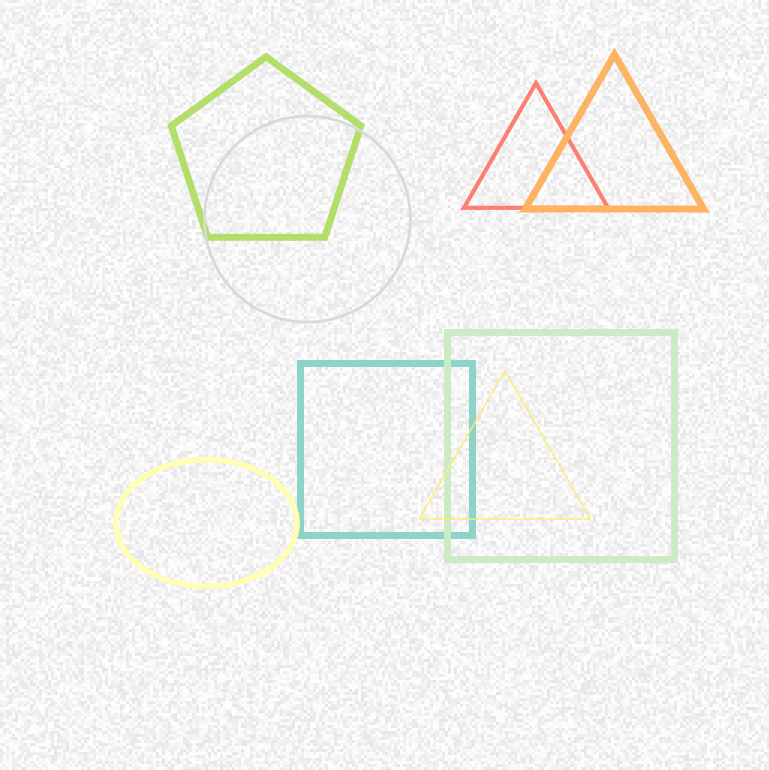[{"shape": "square", "thickness": 2.5, "radius": 0.56, "center": [0.501, 0.417]}, {"shape": "oval", "thickness": 2, "radius": 0.59, "center": [0.268, 0.321]}, {"shape": "triangle", "thickness": 1.5, "radius": 0.54, "center": [0.696, 0.784]}, {"shape": "triangle", "thickness": 2.5, "radius": 0.67, "center": [0.798, 0.795]}, {"shape": "pentagon", "thickness": 2.5, "radius": 0.65, "center": [0.346, 0.797]}, {"shape": "circle", "thickness": 1, "radius": 0.67, "center": [0.399, 0.715]}, {"shape": "square", "thickness": 2.5, "radius": 0.74, "center": [0.728, 0.422]}, {"shape": "triangle", "thickness": 0.5, "radius": 0.64, "center": [0.656, 0.39]}]